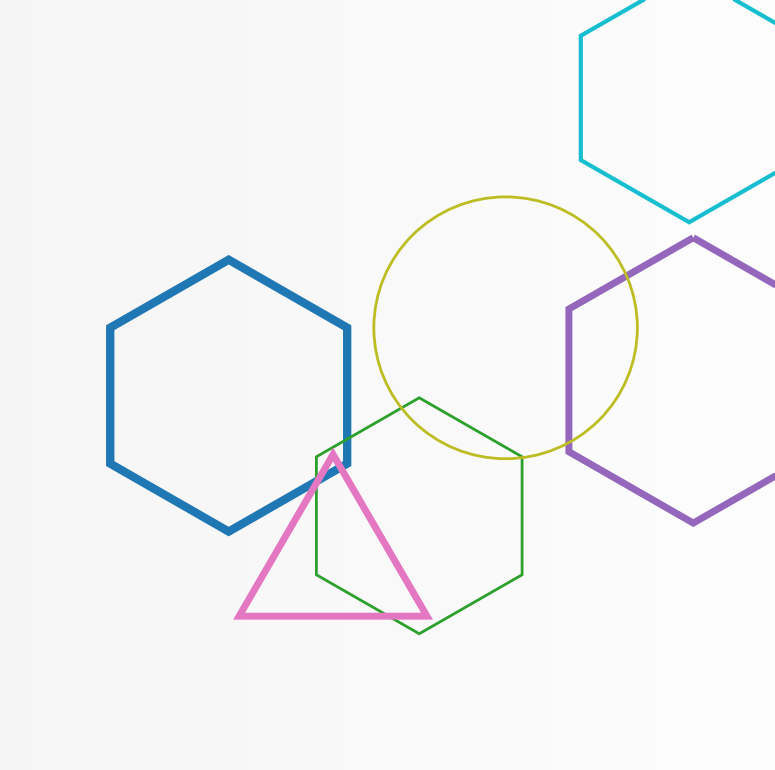[{"shape": "hexagon", "thickness": 3, "radius": 0.88, "center": [0.295, 0.486]}, {"shape": "hexagon", "thickness": 1, "radius": 0.77, "center": [0.541, 0.33]}, {"shape": "hexagon", "thickness": 2.5, "radius": 0.93, "center": [0.895, 0.506]}, {"shape": "triangle", "thickness": 2.5, "radius": 0.7, "center": [0.43, 0.27]}, {"shape": "circle", "thickness": 1, "radius": 0.85, "center": [0.652, 0.574]}, {"shape": "hexagon", "thickness": 1.5, "radius": 0.81, "center": [0.889, 0.873]}]